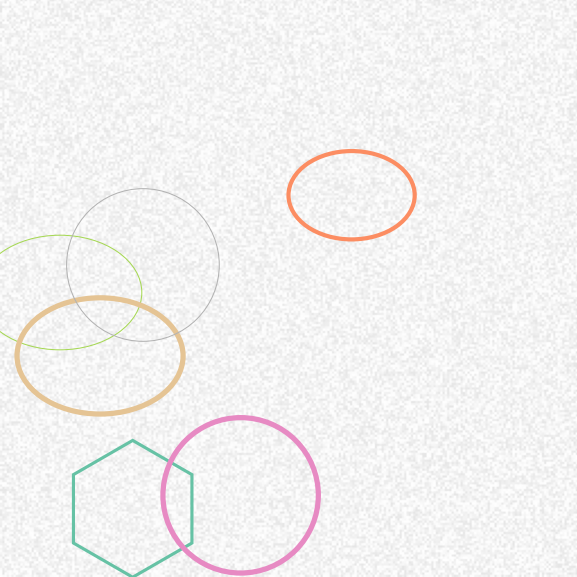[{"shape": "hexagon", "thickness": 1.5, "radius": 0.59, "center": [0.23, 0.118]}, {"shape": "oval", "thickness": 2, "radius": 0.55, "center": [0.609, 0.661]}, {"shape": "circle", "thickness": 2.5, "radius": 0.67, "center": [0.417, 0.141]}, {"shape": "oval", "thickness": 0.5, "radius": 0.71, "center": [0.104, 0.493]}, {"shape": "oval", "thickness": 2.5, "radius": 0.72, "center": [0.173, 0.383]}, {"shape": "circle", "thickness": 0.5, "radius": 0.66, "center": [0.248, 0.54]}]